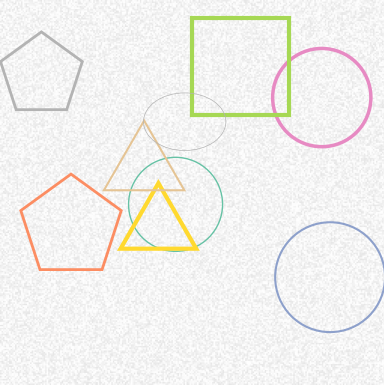[{"shape": "circle", "thickness": 1, "radius": 0.61, "center": [0.456, 0.469]}, {"shape": "pentagon", "thickness": 2, "radius": 0.69, "center": [0.184, 0.411]}, {"shape": "circle", "thickness": 1.5, "radius": 0.71, "center": [0.857, 0.28]}, {"shape": "circle", "thickness": 2.5, "radius": 0.64, "center": [0.836, 0.747]}, {"shape": "square", "thickness": 3, "radius": 0.63, "center": [0.625, 0.827]}, {"shape": "triangle", "thickness": 3, "radius": 0.57, "center": [0.411, 0.411]}, {"shape": "triangle", "thickness": 1.5, "radius": 0.6, "center": [0.374, 0.566]}, {"shape": "pentagon", "thickness": 2, "radius": 0.56, "center": [0.108, 0.805]}, {"shape": "oval", "thickness": 0.5, "radius": 0.53, "center": [0.48, 0.684]}]